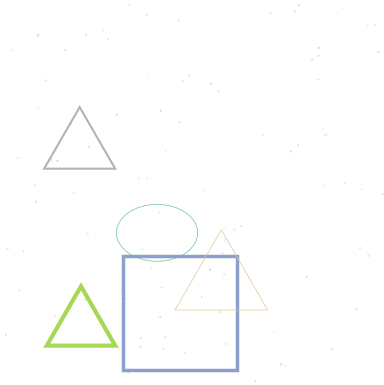[{"shape": "oval", "thickness": 0.5, "radius": 0.53, "center": [0.408, 0.395]}, {"shape": "square", "thickness": 2.5, "radius": 0.74, "center": [0.468, 0.187]}, {"shape": "triangle", "thickness": 3, "radius": 0.51, "center": [0.21, 0.154]}, {"shape": "triangle", "thickness": 0.5, "radius": 0.69, "center": [0.575, 0.264]}, {"shape": "triangle", "thickness": 1.5, "radius": 0.53, "center": [0.207, 0.615]}]